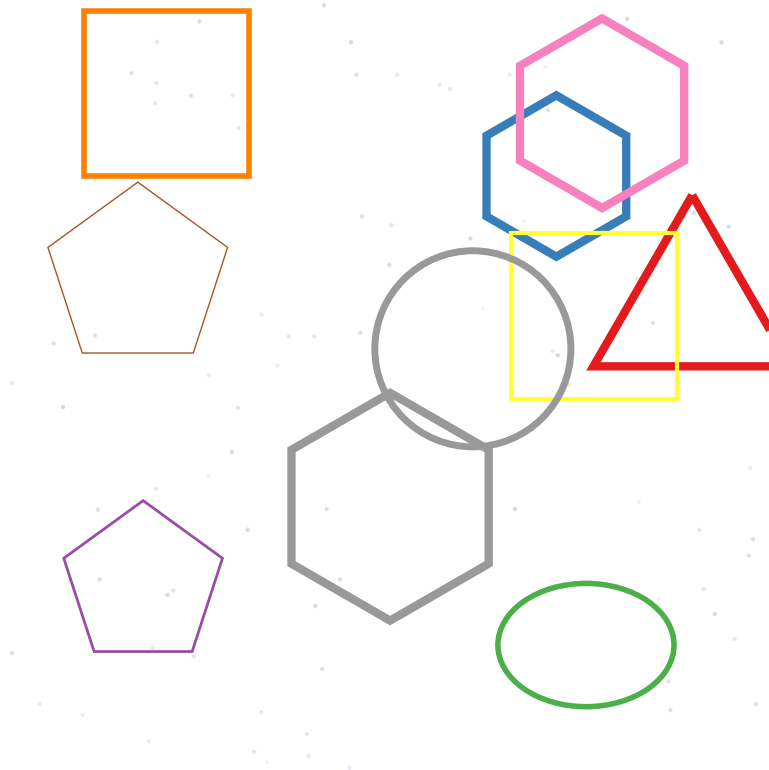[{"shape": "triangle", "thickness": 3, "radius": 0.74, "center": [0.899, 0.598]}, {"shape": "hexagon", "thickness": 3, "radius": 0.52, "center": [0.723, 0.771]}, {"shape": "oval", "thickness": 2, "radius": 0.57, "center": [0.761, 0.162]}, {"shape": "pentagon", "thickness": 1, "radius": 0.54, "center": [0.186, 0.241]}, {"shape": "square", "thickness": 2, "radius": 0.54, "center": [0.217, 0.878]}, {"shape": "square", "thickness": 1.5, "radius": 0.54, "center": [0.772, 0.59]}, {"shape": "pentagon", "thickness": 0.5, "radius": 0.61, "center": [0.179, 0.641]}, {"shape": "hexagon", "thickness": 3, "radius": 0.62, "center": [0.782, 0.853]}, {"shape": "hexagon", "thickness": 3, "radius": 0.74, "center": [0.507, 0.342]}, {"shape": "circle", "thickness": 2.5, "radius": 0.64, "center": [0.614, 0.547]}]